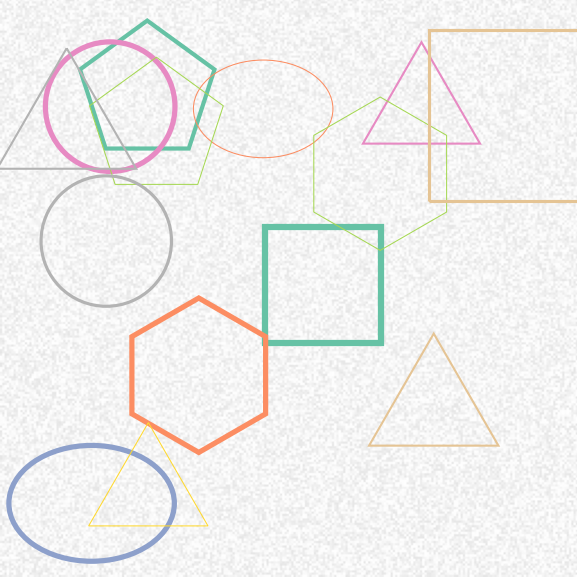[{"shape": "pentagon", "thickness": 2, "radius": 0.61, "center": [0.255, 0.841]}, {"shape": "square", "thickness": 3, "radius": 0.5, "center": [0.559, 0.505]}, {"shape": "hexagon", "thickness": 2.5, "radius": 0.67, "center": [0.344, 0.349]}, {"shape": "oval", "thickness": 0.5, "radius": 0.6, "center": [0.456, 0.811]}, {"shape": "oval", "thickness": 2.5, "radius": 0.72, "center": [0.159, 0.128]}, {"shape": "triangle", "thickness": 1, "radius": 0.59, "center": [0.73, 0.809]}, {"shape": "circle", "thickness": 2.5, "radius": 0.56, "center": [0.191, 0.814]}, {"shape": "hexagon", "thickness": 0.5, "radius": 0.66, "center": [0.658, 0.698]}, {"shape": "pentagon", "thickness": 0.5, "radius": 0.61, "center": [0.271, 0.778]}, {"shape": "triangle", "thickness": 0.5, "radius": 0.6, "center": [0.257, 0.148]}, {"shape": "triangle", "thickness": 1, "radius": 0.65, "center": [0.751, 0.292]}, {"shape": "square", "thickness": 1.5, "radius": 0.74, "center": [0.891, 0.798]}, {"shape": "circle", "thickness": 1.5, "radius": 0.56, "center": [0.184, 0.582]}, {"shape": "triangle", "thickness": 1, "radius": 0.7, "center": [0.115, 0.776]}]